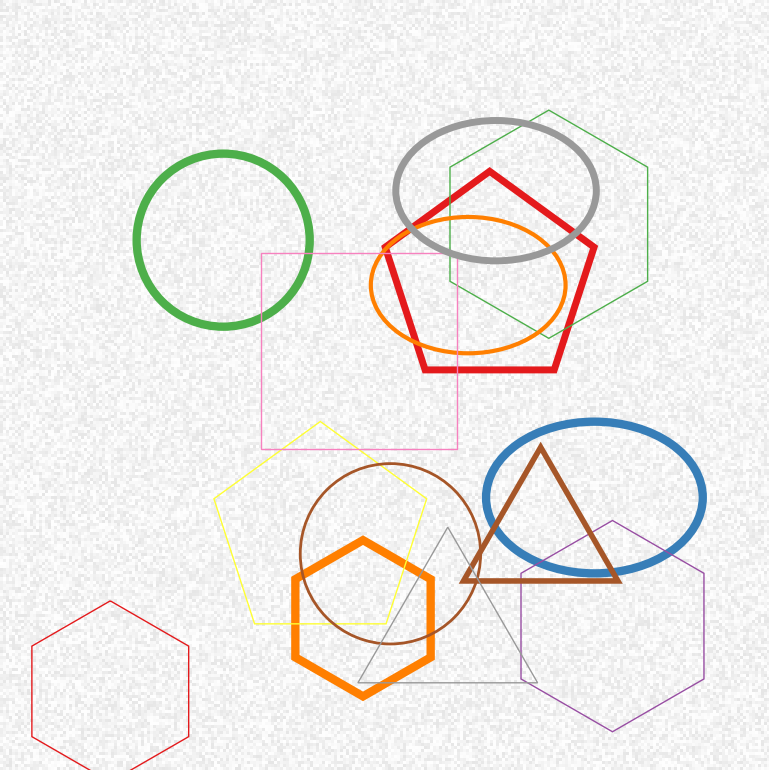[{"shape": "hexagon", "thickness": 0.5, "radius": 0.59, "center": [0.143, 0.102]}, {"shape": "pentagon", "thickness": 2.5, "radius": 0.71, "center": [0.636, 0.635]}, {"shape": "oval", "thickness": 3, "radius": 0.7, "center": [0.772, 0.354]}, {"shape": "circle", "thickness": 3, "radius": 0.56, "center": [0.29, 0.688]}, {"shape": "hexagon", "thickness": 0.5, "radius": 0.74, "center": [0.713, 0.709]}, {"shape": "hexagon", "thickness": 0.5, "radius": 0.69, "center": [0.795, 0.187]}, {"shape": "hexagon", "thickness": 3, "radius": 0.51, "center": [0.471, 0.197]}, {"shape": "oval", "thickness": 1.5, "radius": 0.63, "center": [0.608, 0.63]}, {"shape": "pentagon", "thickness": 0.5, "radius": 0.73, "center": [0.416, 0.307]}, {"shape": "circle", "thickness": 1, "radius": 0.59, "center": [0.507, 0.281]}, {"shape": "triangle", "thickness": 2, "radius": 0.58, "center": [0.702, 0.303]}, {"shape": "square", "thickness": 0.5, "radius": 0.64, "center": [0.466, 0.545]}, {"shape": "oval", "thickness": 2.5, "radius": 0.65, "center": [0.644, 0.752]}, {"shape": "triangle", "thickness": 0.5, "radius": 0.67, "center": [0.582, 0.181]}]